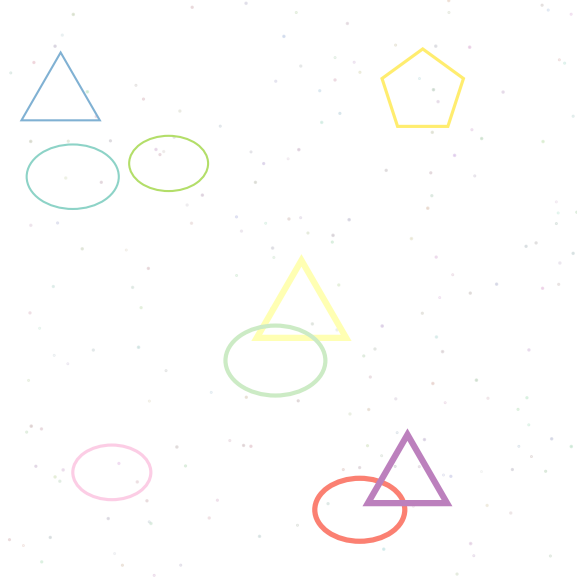[{"shape": "oval", "thickness": 1, "radius": 0.4, "center": [0.126, 0.693]}, {"shape": "triangle", "thickness": 3, "radius": 0.45, "center": [0.522, 0.459]}, {"shape": "oval", "thickness": 2.5, "radius": 0.39, "center": [0.623, 0.116]}, {"shape": "triangle", "thickness": 1, "radius": 0.39, "center": [0.105, 0.83]}, {"shape": "oval", "thickness": 1, "radius": 0.34, "center": [0.292, 0.716]}, {"shape": "oval", "thickness": 1.5, "radius": 0.34, "center": [0.194, 0.181]}, {"shape": "triangle", "thickness": 3, "radius": 0.4, "center": [0.706, 0.167]}, {"shape": "oval", "thickness": 2, "radius": 0.43, "center": [0.477, 0.375]}, {"shape": "pentagon", "thickness": 1.5, "radius": 0.37, "center": [0.732, 0.84]}]